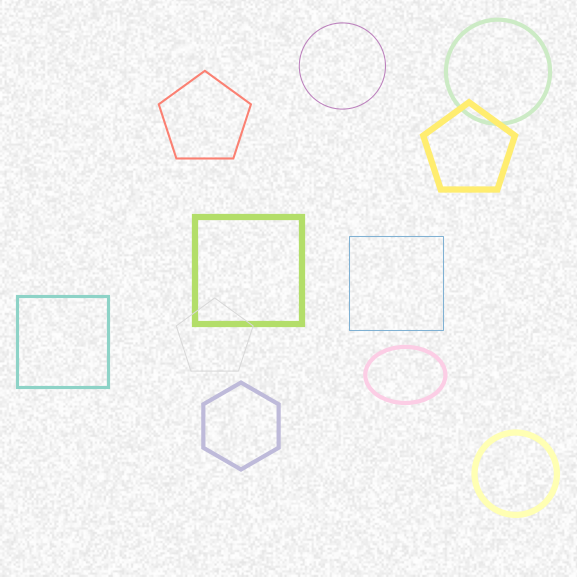[{"shape": "square", "thickness": 1.5, "radius": 0.39, "center": [0.108, 0.408]}, {"shape": "circle", "thickness": 3, "radius": 0.36, "center": [0.893, 0.179]}, {"shape": "hexagon", "thickness": 2, "radius": 0.38, "center": [0.417, 0.261]}, {"shape": "pentagon", "thickness": 1, "radius": 0.42, "center": [0.355, 0.793]}, {"shape": "square", "thickness": 0.5, "radius": 0.41, "center": [0.686, 0.509]}, {"shape": "square", "thickness": 3, "radius": 0.46, "center": [0.431, 0.531]}, {"shape": "oval", "thickness": 2, "radius": 0.35, "center": [0.702, 0.35]}, {"shape": "pentagon", "thickness": 0.5, "radius": 0.35, "center": [0.372, 0.413]}, {"shape": "circle", "thickness": 0.5, "radius": 0.37, "center": [0.593, 0.885]}, {"shape": "circle", "thickness": 2, "radius": 0.45, "center": [0.862, 0.875]}, {"shape": "pentagon", "thickness": 3, "radius": 0.42, "center": [0.812, 0.739]}]